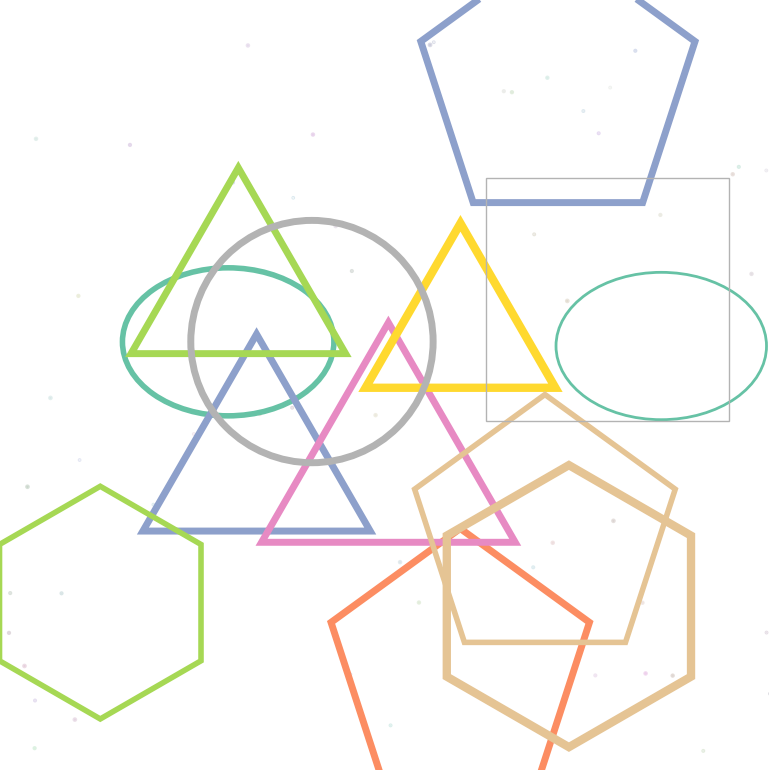[{"shape": "oval", "thickness": 1, "radius": 0.68, "center": [0.859, 0.551]}, {"shape": "oval", "thickness": 2, "radius": 0.69, "center": [0.296, 0.556]}, {"shape": "pentagon", "thickness": 2.5, "radius": 0.88, "center": [0.598, 0.137]}, {"shape": "triangle", "thickness": 2.5, "radius": 0.85, "center": [0.333, 0.396]}, {"shape": "pentagon", "thickness": 2.5, "radius": 0.94, "center": [0.725, 0.888]}, {"shape": "triangle", "thickness": 2.5, "radius": 0.95, "center": [0.504, 0.391]}, {"shape": "triangle", "thickness": 2.5, "radius": 0.8, "center": [0.31, 0.621]}, {"shape": "hexagon", "thickness": 2, "radius": 0.76, "center": [0.13, 0.217]}, {"shape": "triangle", "thickness": 3, "radius": 0.71, "center": [0.598, 0.568]}, {"shape": "hexagon", "thickness": 3, "radius": 0.92, "center": [0.739, 0.213]}, {"shape": "pentagon", "thickness": 2, "radius": 0.89, "center": [0.708, 0.31]}, {"shape": "square", "thickness": 0.5, "radius": 0.79, "center": [0.789, 0.611]}, {"shape": "circle", "thickness": 2.5, "radius": 0.79, "center": [0.405, 0.556]}]